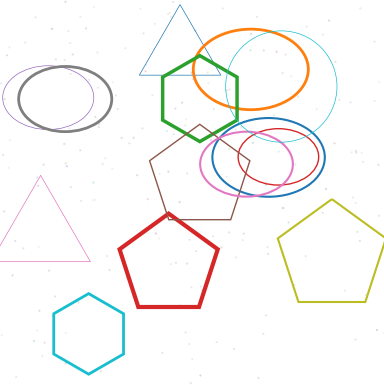[{"shape": "triangle", "thickness": 0.5, "radius": 0.61, "center": [0.468, 0.866]}, {"shape": "oval", "thickness": 1.5, "radius": 0.73, "center": [0.698, 0.591]}, {"shape": "oval", "thickness": 2, "radius": 0.75, "center": [0.651, 0.82]}, {"shape": "hexagon", "thickness": 2.5, "radius": 0.56, "center": [0.519, 0.744]}, {"shape": "pentagon", "thickness": 3, "radius": 0.67, "center": [0.438, 0.311]}, {"shape": "oval", "thickness": 1, "radius": 0.52, "center": [0.723, 0.593]}, {"shape": "oval", "thickness": 0.5, "radius": 0.59, "center": [0.125, 0.746]}, {"shape": "pentagon", "thickness": 1, "radius": 0.68, "center": [0.519, 0.54]}, {"shape": "triangle", "thickness": 0.5, "radius": 0.75, "center": [0.106, 0.395]}, {"shape": "oval", "thickness": 1.5, "radius": 0.6, "center": [0.64, 0.574]}, {"shape": "oval", "thickness": 2, "radius": 0.6, "center": [0.169, 0.743]}, {"shape": "pentagon", "thickness": 1.5, "radius": 0.74, "center": [0.862, 0.335]}, {"shape": "circle", "thickness": 0.5, "radius": 0.72, "center": [0.731, 0.775]}, {"shape": "hexagon", "thickness": 2, "radius": 0.52, "center": [0.23, 0.133]}]